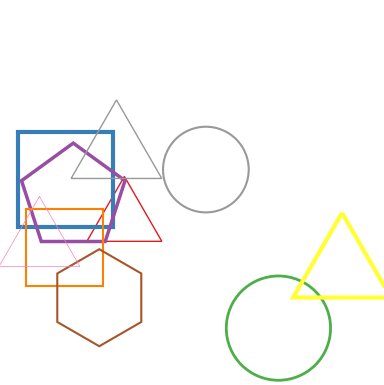[{"shape": "triangle", "thickness": 1, "radius": 0.56, "center": [0.323, 0.429]}, {"shape": "square", "thickness": 3, "radius": 0.62, "center": [0.17, 0.534]}, {"shape": "circle", "thickness": 2, "radius": 0.68, "center": [0.723, 0.148]}, {"shape": "pentagon", "thickness": 2.5, "radius": 0.71, "center": [0.19, 0.487]}, {"shape": "square", "thickness": 1.5, "radius": 0.5, "center": [0.168, 0.357]}, {"shape": "triangle", "thickness": 3, "radius": 0.73, "center": [0.888, 0.301]}, {"shape": "hexagon", "thickness": 1.5, "radius": 0.63, "center": [0.258, 0.227]}, {"shape": "triangle", "thickness": 0.5, "radius": 0.61, "center": [0.102, 0.368]}, {"shape": "circle", "thickness": 1.5, "radius": 0.56, "center": [0.535, 0.56]}, {"shape": "triangle", "thickness": 1, "radius": 0.68, "center": [0.302, 0.604]}]